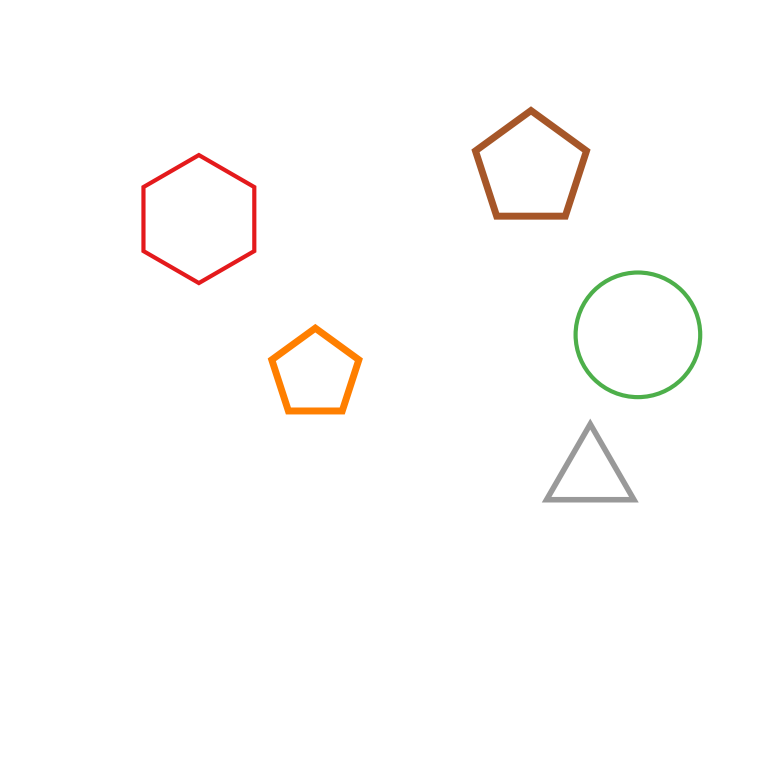[{"shape": "hexagon", "thickness": 1.5, "radius": 0.42, "center": [0.258, 0.715]}, {"shape": "circle", "thickness": 1.5, "radius": 0.4, "center": [0.828, 0.565]}, {"shape": "pentagon", "thickness": 2.5, "radius": 0.3, "center": [0.41, 0.514]}, {"shape": "pentagon", "thickness": 2.5, "radius": 0.38, "center": [0.69, 0.781]}, {"shape": "triangle", "thickness": 2, "radius": 0.33, "center": [0.767, 0.384]}]